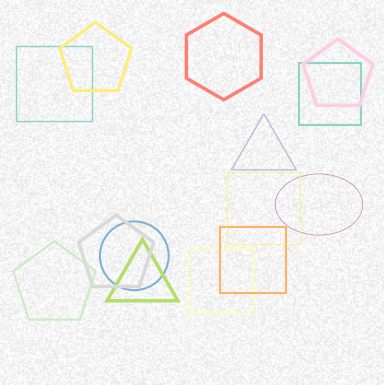[{"shape": "square", "thickness": 1, "radius": 0.49, "center": [0.141, 0.783]}, {"shape": "square", "thickness": 1.5, "radius": 0.4, "center": [0.856, 0.756]}, {"shape": "square", "thickness": 1, "radius": 0.42, "center": [0.572, 0.272]}, {"shape": "triangle", "thickness": 1, "radius": 0.49, "center": [0.685, 0.607]}, {"shape": "hexagon", "thickness": 2.5, "radius": 0.56, "center": [0.581, 0.853]}, {"shape": "circle", "thickness": 1.5, "radius": 0.45, "center": [0.349, 0.336]}, {"shape": "square", "thickness": 1.5, "radius": 0.43, "center": [0.658, 0.324]}, {"shape": "triangle", "thickness": 2.5, "radius": 0.53, "center": [0.37, 0.272]}, {"shape": "pentagon", "thickness": 2.5, "radius": 0.48, "center": [0.878, 0.804]}, {"shape": "pentagon", "thickness": 2.5, "radius": 0.51, "center": [0.302, 0.339]}, {"shape": "oval", "thickness": 0.5, "radius": 0.57, "center": [0.829, 0.469]}, {"shape": "pentagon", "thickness": 1.5, "radius": 0.56, "center": [0.141, 0.261]}, {"shape": "pentagon", "thickness": 2, "radius": 0.49, "center": [0.248, 0.844]}, {"shape": "square", "thickness": 0.5, "radius": 0.47, "center": [0.684, 0.46]}]